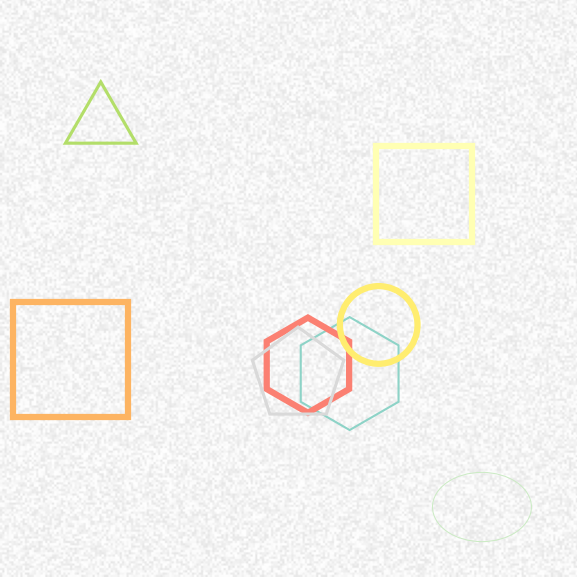[{"shape": "hexagon", "thickness": 1, "radius": 0.49, "center": [0.605, 0.352]}, {"shape": "square", "thickness": 3, "radius": 0.41, "center": [0.734, 0.663]}, {"shape": "hexagon", "thickness": 3, "radius": 0.41, "center": [0.533, 0.367]}, {"shape": "square", "thickness": 3, "radius": 0.5, "center": [0.122, 0.377]}, {"shape": "triangle", "thickness": 1.5, "radius": 0.35, "center": [0.175, 0.787]}, {"shape": "pentagon", "thickness": 1.5, "radius": 0.42, "center": [0.516, 0.35]}, {"shape": "oval", "thickness": 0.5, "radius": 0.43, "center": [0.835, 0.121]}, {"shape": "circle", "thickness": 3, "radius": 0.34, "center": [0.656, 0.436]}]